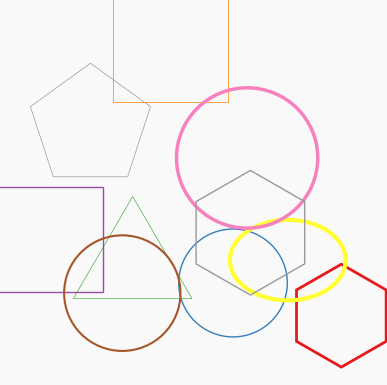[{"shape": "hexagon", "thickness": 2, "radius": 0.67, "center": [0.881, 0.18]}, {"shape": "circle", "thickness": 1, "radius": 0.7, "center": [0.601, 0.265]}, {"shape": "triangle", "thickness": 0.5, "radius": 0.88, "center": [0.342, 0.313]}, {"shape": "square", "thickness": 1, "radius": 0.68, "center": [0.13, 0.379]}, {"shape": "square", "thickness": 0.5, "radius": 0.74, "center": [0.439, 0.882]}, {"shape": "oval", "thickness": 3, "radius": 0.75, "center": [0.743, 0.324]}, {"shape": "circle", "thickness": 1.5, "radius": 0.75, "center": [0.316, 0.239]}, {"shape": "circle", "thickness": 2.5, "radius": 0.91, "center": [0.638, 0.59]}, {"shape": "hexagon", "thickness": 1, "radius": 0.81, "center": [0.646, 0.396]}, {"shape": "pentagon", "thickness": 0.5, "radius": 0.82, "center": [0.233, 0.673]}]